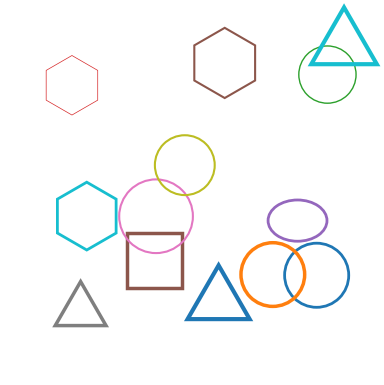[{"shape": "circle", "thickness": 2, "radius": 0.42, "center": [0.823, 0.285]}, {"shape": "triangle", "thickness": 3, "radius": 0.47, "center": [0.568, 0.218]}, {"shape": "circle", "thickness": 2.5, "radius": 0.41, "center": [0.709, 0.287]}, {"shape": "circle", "thickness": 1, "radius": 0.37, "center": [0.85, 0.806]}, {"shape": "hexagon", "thickness": 0.5, "radius": 0.39, "center": [0.187, 0.779]}, {"shape": "oval", "thickness": 2, "radius": 0.38, "center": [0.773, 0.427]}, {"shape": "square", "thickness": 2.5, "radius": 0.36, "center": [0.401, 0.323]}, {"shape": "hexagon", "thickness": 1.5, "radius": 0.46, "center": [0.584, 0.837]}, {"shape": "circle", "thickness": 1.5, "radius": 0.48, "center": [0.405, 0.438]}, {"shape": "triangle", "thickness": 2.5, "radius": 0.38, "center": [0.209, 0.192]}, {"shape": "circle", "thickness": 1.5, "radius": 0.39, "center": [0.48, 0.571]}, {"shape": "hexagon", "thickness": 2, "radius": 0.44, "center": [0.225, 0.439]}, {"shape": "triangle", "thickness": 3, "radius": 0.49, "center": [0.894, 0.882]}]